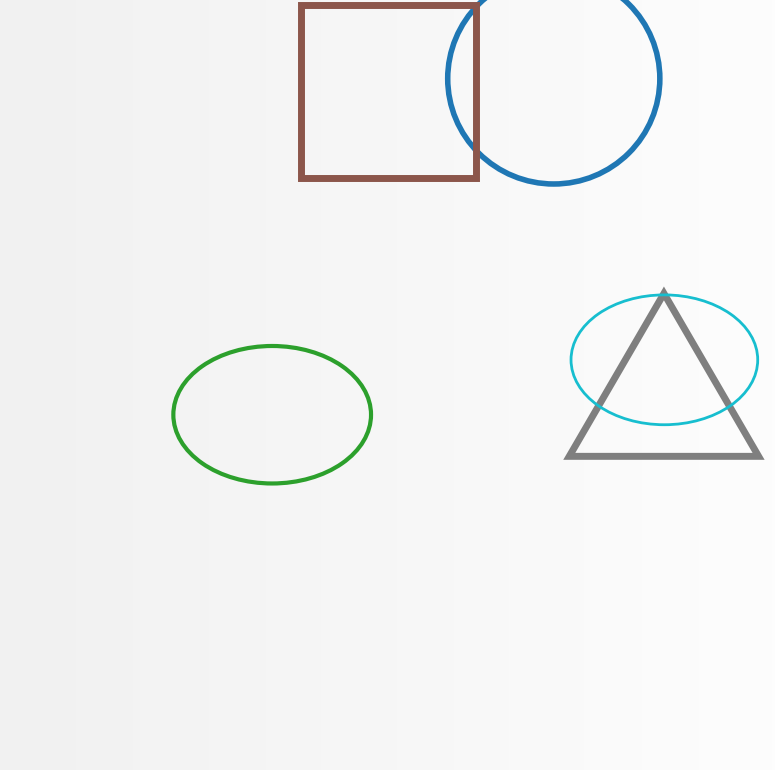[{"shape": "circle", "thickness": 2, "radius": 0.68, "center": [0.715, 0.898]}, {"shape": "oval", "thickness": 1.5, "radius": 0.64, "center": [0.351, 0.461]}, {"shape": "square", "thickness": 2.5, "radius": 0.56, "center": [0.501, 0.882]}, {"shape": "triangle", "thickness": 2.5, "radius": 0.71, "center": [0.857, 0.478]}, {"shape": "oval", "thickness": 1, "radius": 0.6, "center": [0.857, 0.533]}]